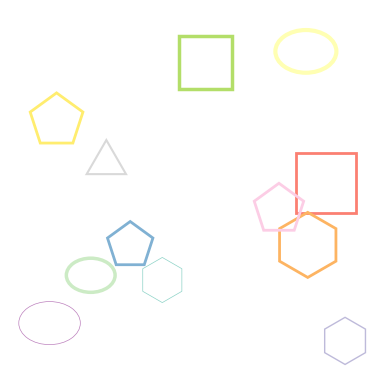[{"shape": "hexagon", "thickness": 0.5, "radius": 0.29, "center": [0.422, 0.273]}, {"shape": "oval", "thickness": 3, "radius": 0.4, "center": [0.795, 0.867]}, {"shape": "hexagon", "thickness": 1, "radius": 0.31, "center": [0.896, 0.115]}, {"shape": "square", "thickness": 2, "radius": 0.39, "center": [0.847, 0.523]}, {"shape": "pentagon", "thickness": 2, "radius": 0.31, "center": [0.338, 0.363]}, {"shape": "hexagon", "thickness": 2, "radius": 0.42, "center": [0.799, 0.364]}, {"shape": "square", "thickness": 2.5, "radius": 0.35, "center": [0.533, 0.838]}, {"shape": "pentagon", "thickness": 2, "radius": 0.34, "center": [0.725, 0.456]}, {"shape": "triangle", "thickness": 1.5, "radius": 0.3, "center": [0.276, 0.577]}, {"shape": "oval", "thickness": 0.5, "radius": 0.4, "center": [0.129, 0.161]}, {"shape": "oval", "thickness": 2.5, "radius": 0.32, "center": [0.236, 0.285]}, {"shape": "pentagon", "thickness": 2, "radius": 0.36, "center": [0.147, 0.687]}]